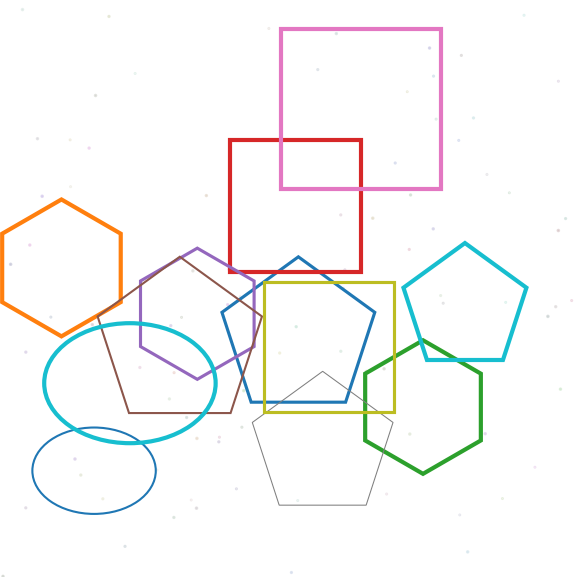[{"shape": "oval", "thickness": 1, "radius": 0.53, "center": [0.163, 0.184]}, {"shape": "pentagon", "thickness": 1.5, "radius": 0.7, "center": [0.517, 0.415]}, {"shape": "hexagon", "thickness": 2, "radius": 0.59, "center": [0.106, 0.535]}, {"shape": "hexagon", "thickness": 2, "radius": 0.58, "center": [0.732, 0.294]}, {"shape": "square", "thickness": 2, "radius": 0.57, "center": [0.512, 0.643]}, {"shape": "hexagon", "thickness": 1.5, "radius": 0.57, "center": [0.342, 0.456]}, {"shape": "pentagon", "thickness": 1, "radius": 0.75, "center": [0.311, 0.405]}, {"shape": "square", "thickness": 2, "radius": 0.69, "center": [0.625, 0.811]}, {"shape": "pentagon", "thickness": 0.5, "radius": 0.64, "center": [0.559, 0.228]}, {"shape": "square", "thickness": 1.5, "radius": 0.56, "center": [0.57, 0.398]}, {"shape": "oval", "thickness": 2, "radius": 0.74, "center": [0.225, 0.336]}, {"shape": "pentagon", "thickness": 2, "radius": 0.56, "center": [0.805, 0.466]}]